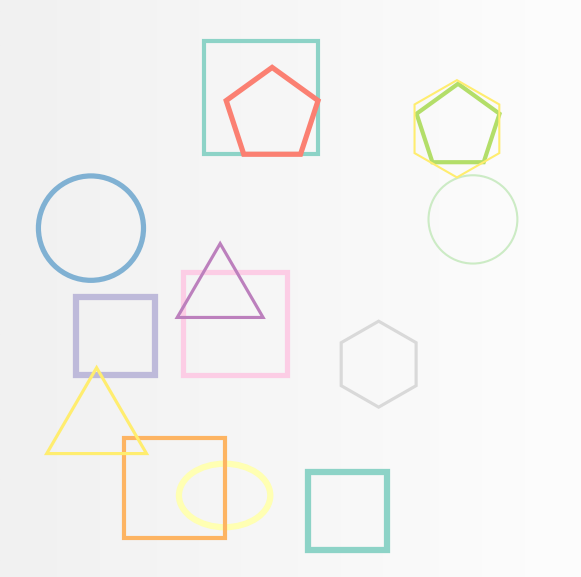[{"shape": "square", "thickness": 2, "radius": 0.49, "center": [0.45, 0.83]}, {"shape": "square", "thickness": 3, "radius": 0.34, "center": [0.598, 0.114]}, {"shape": "oval", "thickness": 3, "radius": 0.39, "center": [0.386, 0.141]}, {"shape": "square", "thickness": 3, "radius": 0.34, "center": [0.199, 0.417]}, {"shape": "pentagon", "thickness": 2.5, "radius": 0.42, "center": [0.468, 0.799]}, {"shape": "circle", "thickness": 2.5, "radius": 0.45, "center": [0.156, 0.604]}, {"shape": "square", "thickness": 2, "radius": 0.43, "center": [0.301, 0.155]}, {"shape": "pentagon", "thickness": 2, "radius": 0.38, "center": [0.788, 0.779]}, {"shape": "square", "thickness": 2.5, "radius": 0.45, "center": [0.404, 0.438]}, {"shape": "hexagon", "thickness": 1.5, "radius": 0.37, "center": [0.651, 0.369]}, {"shape": "triangle", "thickness": 1.5, "radius": 0.43, "center": [0.379, 0.492]}, {"shape": "circle", "thickness": 1, "radius": 0.38, "center": [0.814, 0.619]}, {"shape": "hexagon", "thickness": 1, "radius": 0.42, "center": [0.786, 0.776]}, {"shape": "triangle", "thickness": 1.5, "radius": 0.5, "center": [0.166, 0.263]}]